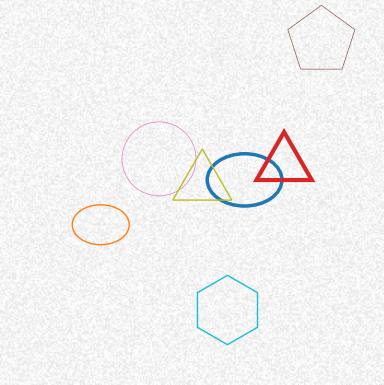[{"shape": "oval", "thickness": 2.5, "radius": 0.49, "center": [0.635, 0.533]}, {"shape": "oval", "thickness": 1, "radius": 0.37, "center": [0.262, 0.416]}, {"shape": "triangle", "thickness": 3, "radius": 0.42, "center": [0.738, 0.574]}, {"shape": "pentagon", "thickness": 0.5, "radius": 0.46, "center": [0.835, 0.895]}, {"shape": "circle", "thickness": 0.5, "radius": 0.48, "center": [0.413, 0.587]}, {"shape": "triangle", "thickness": 1, "radius": 0.44, "center": [0.525, 0.525]}, {"shape": "hexagon", "thickness": 1, "radius": 0.45, "center": [0.591, 0.195]}]